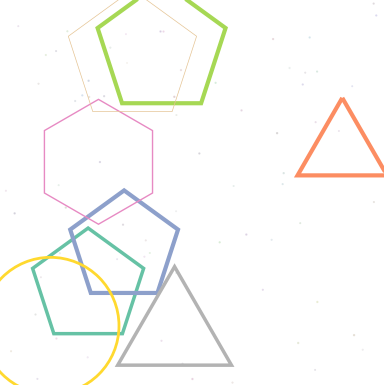[{"shape": "pentagon", "thickness": 2.5, "radius": 0.76, "center": [0.229, 0.256]}, {"shape": "triangle", "thickness": 3, "radius": 0.67, "center": [0.889, 0.612]}, {"shape": "pentagon", "thickness": 3, "radius": 0.74, "center": [0.322, 0.358]}, {"shape": "hexagon", "thickness": 1, "radius": 0.81, "center": [0.256, 0.58]}, {"shape": "pentagon", "thickness": 3, "radius": 0.87, "center": [0.42, 0.873]}, {"shape": "circle", "thickness": 2, "radius": 0.89, "center": [0.131, 0.154]}, {"shape": "pentagon", "thickness": 0.5, "radius": 0.88, "center": [0.344, 0.852]}, {"shape": "triangle", "thickness": 2.5, "radius": 0.85, "center": [0.453, 0.137]}]